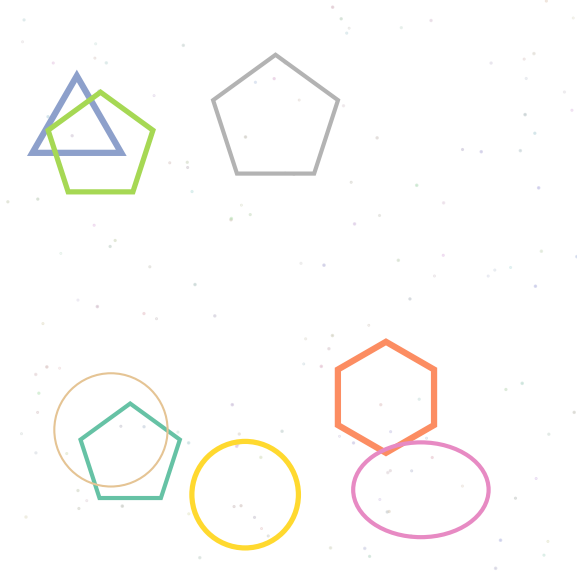[{"shape": "pentagon", "thickness": 2, "radius": 0.45, "center": [0.225, 0.21]}, {"shape": "hexagon", "thickness": 3, "radius": 0.48, "center": [0.668, 0.311]}, {"shape": "triangle", "thickness": 3, "radius": 0.44, "center": [0.133, 0.779]}, {"shape": "oval", "thickness": 2, "radius": 0.59, "center": [0.729, 0.151]}, {"shape": "pentagon", "thickness": 2.5, "radius": 0.48, "center": [0.174, 0.744]}, {"shape": "circle", "thickness": 2.5, "radius": 0.46, "center": [0.425, 0.143]}, {"shape": "circle", "thickness": 1, "radius": 0.49, "center": [0.192, 0.255]}, {"shape": "pentagon", "thickness": 2, "radius": 0.57, "center": [0.477, 0.791]}]